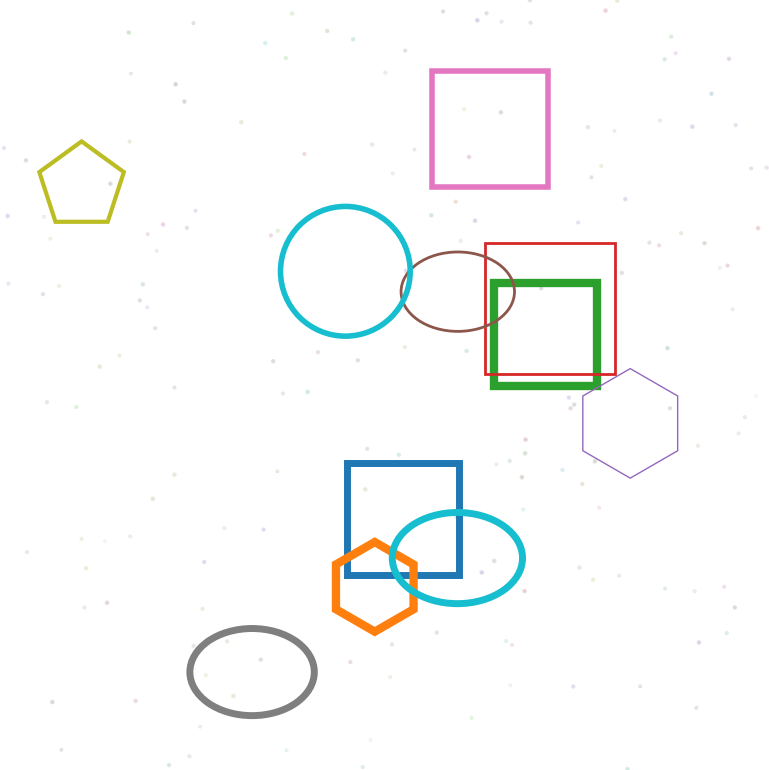[{"shape": "square", "thickness": 2.5, "radius": 0.36, "center": [0.523, 0.326]}, {"shape": "hexagon", "thickness": 3, "radius": 0.29, "center": [0.487, 0.238]}, {"shape": "square", "thickness": 3, "radius": 0.33, "center": [0.709, 0.565]}, {"shape": "square", "thickness": 1, "radius": 0.42, "center": [0.714, 0.599]}, {"shape": "hexagon", "thickness": 0.5, "radius": 0.36, "center": [0.819, 0.45]}, {"shape": "oval", "thickness": 1, "radius": 0.37, "center": [0.595, 0.621]}, {"shape": "square", "thickness": 2, "radius": 0.38, "center": [0.636, 0.832]}, {"shape": "oval", "thickness": 2.5, "radius": 0.4, "center": [0.327, 0.127]}, {"shape": "pentagon", "thickness": 1.5, "radius": 0.29, "center": [0.106, 0.759]}, {"shape": "oval", "thickness": 2.5, "radius": 0.42, "center": [0.594, 0.275]}, {"shape": "circle", "thickness": 2, "radius": 0.42, "center": [0.449, 0.648]}]